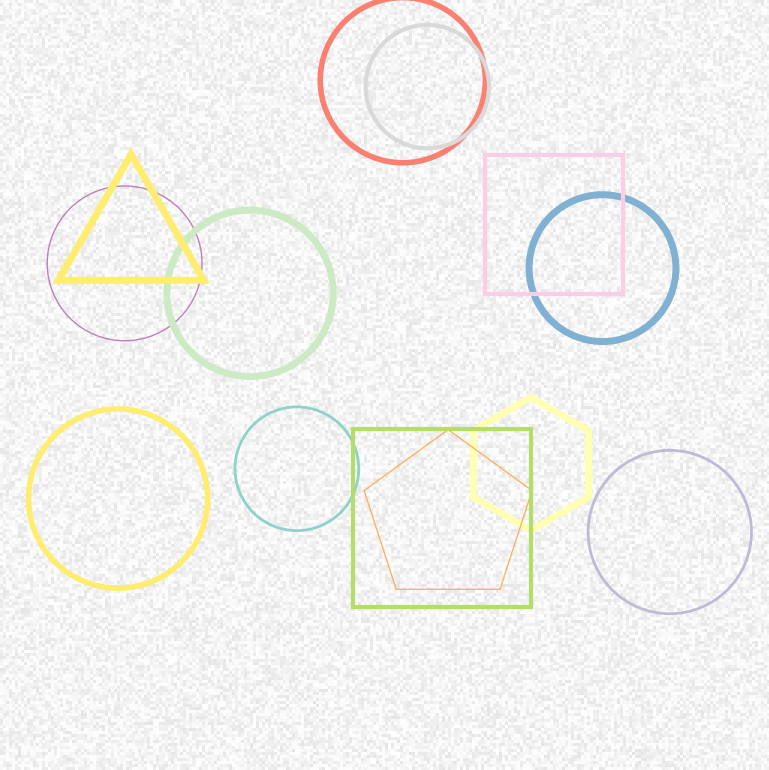[{"shape": "circle", "thickness": 1, "radius": 0.4, "center": [0.386, 0.391]}, {"shape": "hexagon", "thickness": 2.5, "radius": 0.43, "center": [0.69, 0.398]}, {"shape": "circle", "thickness": 1, "radius": 0.53, "center": [0.87, 0.309]}, {"shape": "circle", "thickness": 2, "radius": 0.54, "center": [0.523, 0.896]}, {"shape": "circle", "thickness": 2.5, "radius": 0.48, "center": [0.782, 0.652]}, {"shape": "pentagon", "thickness": 0.5, "radius": 0.57, "center": [0.582, 0.327]}, {"shape": "square", "thickness": 1.5, "radius": 0.58, "center": [0.574, 0.327]}, {"shape": "square", "thickness": 1.5, "radius": 0.45, "center": [0.72, 0.709]}, {"shape": "circle", "thickness": 1.5, "radius": 0.4, "center": [0.555, 0.888]}, {"shape": "circle", "thickness": 0.5, "radius": 0.5, "center": [0.162, 0.658]}, {"shape": "circle", "thickness": 2.5, "radius": 0.54, "center": [0.325, 0.619]}, {"shape": "triangle", "thickness": 2.5, "radius": 0.55, "center": [0.17, 0.691]}, {"shape": "circle", "thickness": 2, "radius": 0.58, "center": [0.153, 0.353]}]